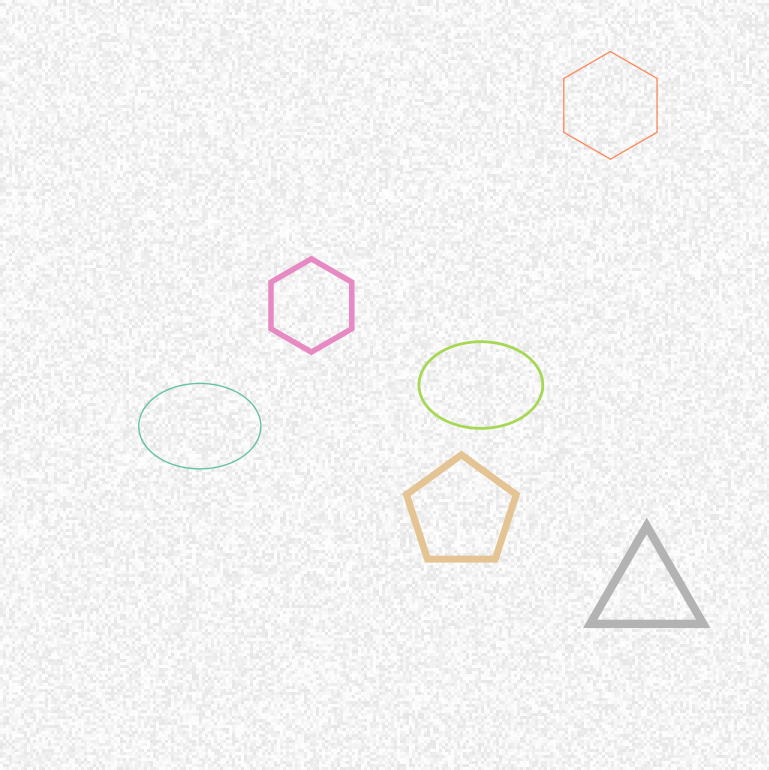[{"shape": "oval", "thickness": 0.5, "radius": 0.4, "center": [0.259, 0.447]}, {"shape": "hexagon", "thickness": 0.5, "radius": 0.35, "center": [0.793, 0.863]}, {"shape": "hexagon", "thickness": 2, "radius": 0.3, "center": [0.404, 0.603]}, {"shape": "oval", "thickness": 1, "radius": 0.4, "center": [0.625, 0.5]}, {"shape": "pentagon", "thickness": 2.5, "radius": 0.37, "center": [0.599, 0.334]}, {"shape": "triangle", "thickness": 3, "radius": 0.42, "center": [0.84, 0.232]}]